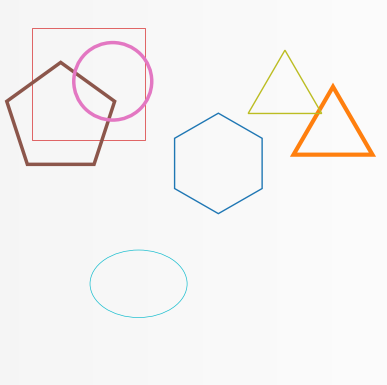[{"shape": "hexagon", "thickness": 1, "radius": 0.65, "center": [0.564, 0.576]}, {"shape": "triangle", "thickness": 3, "radius": 0.59, "center": [0.859, 0.657]}, {"shape": "square", "thickness": 0.5, "radius": 0.73, "center": [0.229, 0.781]}, {"shape": "pentagon", "thickness": 2.5, "radius": 0.73, "center": [0.157, 0.692]}, {"shape": "circle", "thickness": 2.5, "radius": 0.5, "center": [0.291, 0.789]}, {"shape": "triangle", "thickness": 1, "radius": 0.55, "center": [0.735, 0.76]}, {"shape": "oval", "thickness": 0.5, "radius": 0.63, "center": [0.358, 0.263]}]